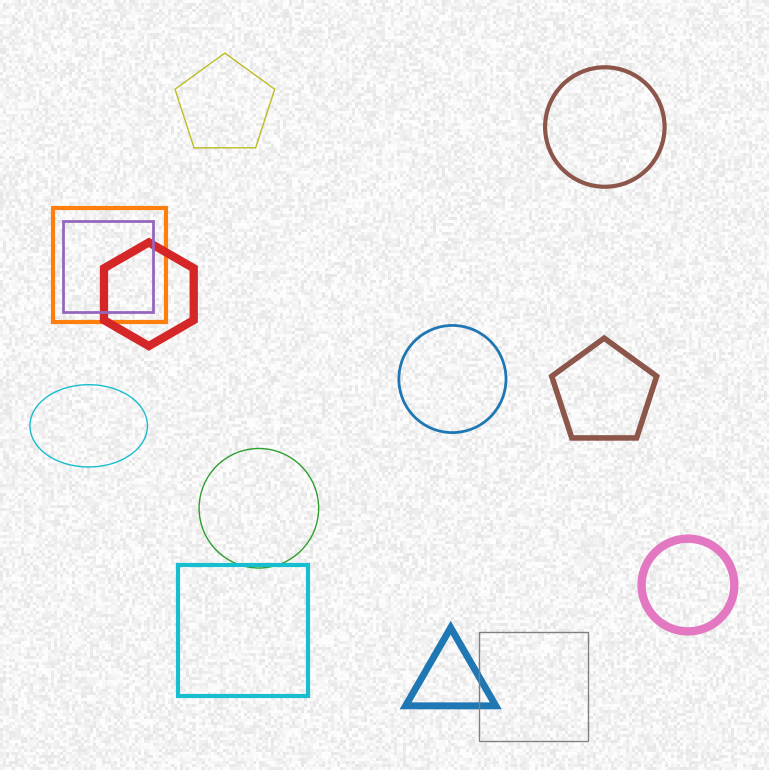[{"shape": "circle", "thickness": 1, "radius": 0.35, "center": [0.588, 0.508]}, {"shape": "triangle", "thickness": 2.5, "radius": 0.34, "center": [0.585, 0.117]}, {"shape": "square", "thickness": 1.5, "radius": 0.37, "center": [0.142, 0.656]}, {"shape": "circle", "thickness": 0.5, "radius": 0.39, "center": [0.336, 0.34]}, {"shape": "hexagon", "thickness": 3, "radius": 0.34, "center": [0.193, 0.618]}, {"shape": "square", "thickness": 1, "radius": 0.29, "center": [0.14, 0.654]}, {"shape": "pentagon", "thickness": 2, "radius": 0.36, "center": [0.785, 0.489]}, {"shape": "circle", "thickness": 1.5, "radius": 0.39, "center": [0.785, 0.835]}, {"shape": "circle", "thickness": 3, "radius": 0.3, "center": [0.893, 0.24]}, {"shape": "square", "thickness": 0.5, "radius": 0.35, "center": [0.693, 0.108]}, {"shape": "pentagon", "thickness": 0.5, "radius": 0.34, "center": [0.292, 0.863]}, {"shape": "oval", "thickness": 0.5, "radius": 0.38, "center": [0.115, 0.447]}, {"shape": "square", "thickness": 1.5, "radius": 0.42, "center": [0.315, 0.181]}]